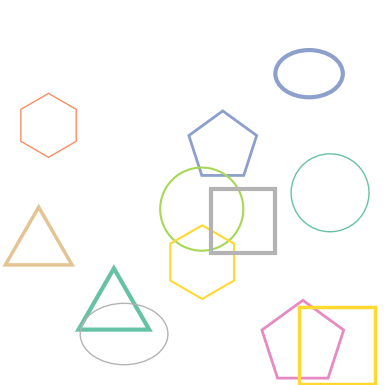[{"shape": "circle", "thickness": 1, "radius": 0.51, "center": [0.857, 0.499]}, {"shape": "triangle", "thickness": 3, "radius": 0.53, "center": [0.296, 0.197]}, {"shape": "hexagon", "thickness": 1, "radius": 0.42, "center": [0.126, 0.674]}, {"shape": "oval", "thickness": 3, "radius": 0.44, "center": [0.803, 0.809]}, {"shape": "pentagon", "thickness": 2, "radius": 0.46, "center": [0.579, 0.619]}, {"shape": "pentagon", "thickness": 2, "radius": 0.56, "center": [0.787, 0.108]}, {"shape": "circle", "thickness": 1.5, "radius": 0.54, "center": [0.524, 0.457]}, {"shape": "square", "thickness": 2.5, "radius": 0.5, "center": [0.876, 0.103]}, {"shape": "hexagon", "thickness": 1.5, "radius": 0.48, "center": [0.525, 0.319]}, {"shape": "triangle", "thickness": 2.5, "radius": 0.5, "center": [0.1, 0.362]}, {"shape": "oval", "thickness": 1, "radius": 0.57, "center": [0.322, 0.132]}, {"shape": "square", "thickness": 3, "radius": 0.42, "center": [0.631, 0.427]}]